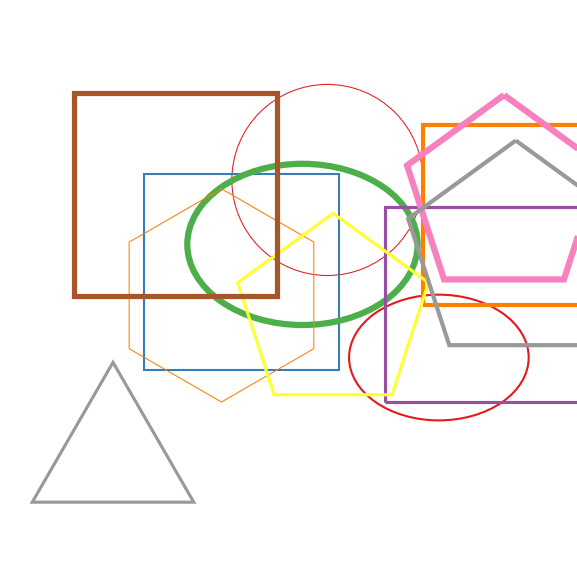[{"shape": "circle", "thickness": 0.5, "radius": 0.83, "center": [0.567, 0.688]}, {"shape": "oval", "thickness": 1, "radius": 0.78, "center": [0.76, 0.38]}, {"shape": "square", "thickness": 1, "radius": 0.85, "center": [0.418, 0.528]}, {"shape": "oval", "thickness": 3, "radius": 1.0, "center": [0.524, 0.576]}, {"shape": "square", "thickness": 1.5, "radius": 0.85, "center": [0.836, 0.472]}, {"shape": "hexagon", "thickness": 0.5, "radius": 0.92, "center": [0.383, 0.488]}, {"shape": "square", "thickness": 2, "radius": 0.78, "center": [0.888, 0.627]}, {"shape": "pentagon", "thickness": 1.5, "radius": 0.87, "center": [0.577, 0.456]}, {"shape": "square", "thickness": 2.5, "radius": 0.88, "center": [0.304, 0.663]}, {"shape": "pentagon", "thickness": 3, "radius": 0.88, "center": [0.873, 0.658]}, {"shape": "triangle", "thickness": 1.5, "radius": 0.81, "center": [0.196, 0.21]}, {"shape": "pentagon", "thickness": 2, "radius": 0.98, "center": [0.893, 0.56]}]